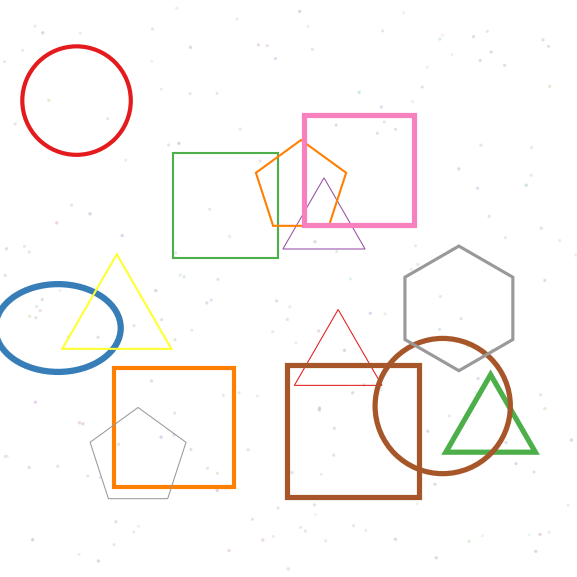[{"shape": "triangle", "thickness": 0.5, "radius": 0.44, "center": [0.586, 0.376]}, {"shape": "circle", "thickness": 2, "radius": 0.47, "center": [0.133, 0.825]}, {"shape": "oval", "thickness": 3, "radius": 0.54, "center": [0.1, 0.431]}, {"shape": "square", "thickness": 1, "radius": 0.46, "center": [0.391, 0.643]}, {"shape": "triangle", "thickness": 2.5, "radius": 0.45, "center": [0.85, 0.261]}, {"shape": "triangle", "thickness": 0.5, "radius": 0.41, "center": [0.561, 0.609]}, {"shape": "pentagon", "thickness": 1, "radius": 0.41, "center": [0.521, 0.675]}, {"shape": "square", "thickness": 2, "radius": 0.52, "center": [0.301, 0.258]}, {"shape": "triangle", "thickness": 1, "radius": 0.55, "center": [0.202, 0.45]}, {"shape": "circle", "thickness": 2.5, "radius": 0.59, "center": [0.767, 0.296]}, {"shape": "square", "thickness": 2.5, "radius": 0.57, "center": [0.611, 0.252]}, {"shape": "square", "thickness": 2.5, "radius": 0.47, "center": [0.622, 0.705]}, {"shape": "hexagon", "thickness": 1.5, "radius": 0.54, "center": [0.795, 0.465]}, {"shape": "pentagon", "thickness": 0.5, "radius": 0.44, "center": [0.239, 0.206]}]